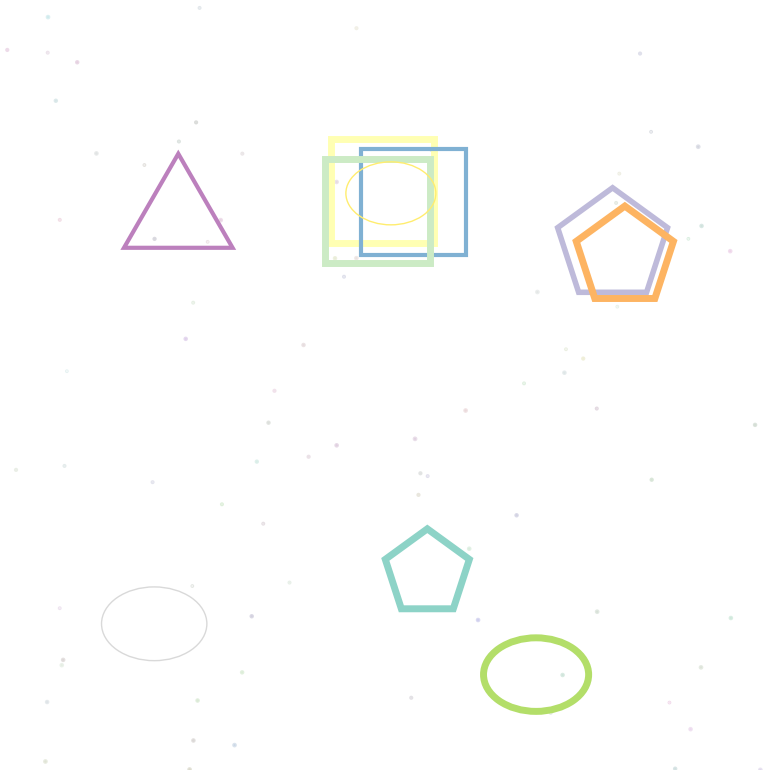[{"shape": "pentagon", "thickness": 2.5, "radius": 0.29, "center": [0.555, 0.256]}, {"shape": "square", "thickness": 2.5, "radius": 0.34, "center": [0.497, 0.752]}, {"shape": "pentagon", "thickness": 2, "radius": 0.38, "center": [0.796, 0.681]}, {"shape": "square", "thickness": 1.5, "radius": 0.34, "center": [0.537, 0.738]}, {"shape": "pentagon", "thickness": 2.5, "radius": 0.33, "center": [0.811, 0.666]}, {"shape": "oval", "thickness": 2.5, "radius": 0.34, "center": [0.696, 0.124]}, {"shape": "oval", "thickness": 0.5, "radius": 0.34, "center": [0.2, 0.19]}, {"shape": "triangle", "thickness": 1.5, "radius": 0.41, "center": [0.232, 0.719]}, {"shape": "square", "thickness": 2.5, "radius": 0.34, "center": [0.491, 0.726]}, {"shape": "oval", "thickness": 0.5, "radius": 0.29, "center": [0.508, 0.749]}]